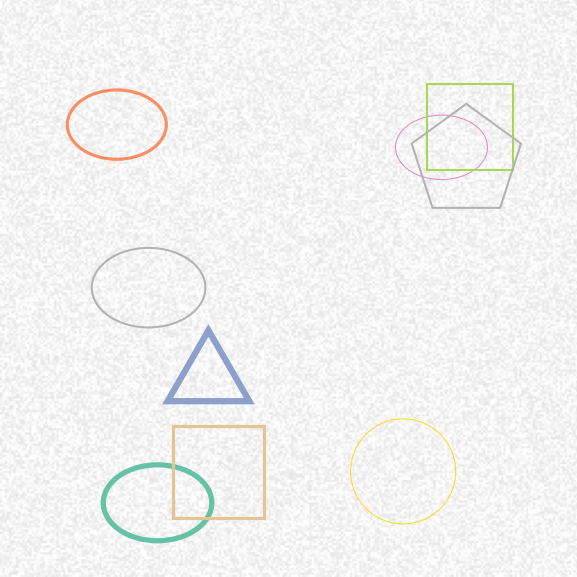[{"shape": "oval", "thickness": 2.5, "radius": 0.47, "center": [0.273, 0.129]}, {"shape": "oval", "thickness": 1.5, "radius": 0.43, "center": [0.202, 0.783]}, {"shape": "triangle", "thickness": 3, "radius": 0.41, "center": [0.361, 0.345]}, {"shape": "oval", "thickness": 0.5, "radius": 0.4, "center": [0.765, 0.744]}, {"shape": "square", "thickness": 1, "radius": 0.37, "center": [0.814, 0.78]}, {"shape": "circle", "thickness": 0.5, "radius": 0.45, "center": [0.698, 0.183]}, {"shape": "square", "thickness": 1.5, "radius": 0.4, "center": [0.379, 0.182]}, {"shape": "pentagon", "thickness": 1, "radius": 0.5, "center": [0.808, 0.72]}, {"shape": "oval", "thickness": 1, "radius": 0.49, "center": [0.257, 0.501]}]